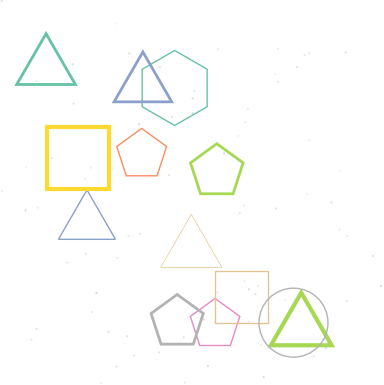[{"shape": "hexagon", "thickness": 1, "radius": 0.49, "center": [0.454, 0.771]}, {"shape": "triangle", "thickness": 2, "radius": 0.44, "center": [0.12, 0.825]}, {"shape": "pentagon", "thickness": 1, "radius": 0.34, "center": [0.368, 0.598]}, {"shape": "triangle", "thickness": 2, "radius": 0.43, "center": [0.371, 0.779]}, {"shape": "triangle", "thickness": 1, "radius": 0.43, "center": [0.226, 0.421]}, {"shape": "pentagon", "thickness": 1, "radius": 0.34, "center": [0.559, 0.157]}, {"shape": "triangle", "thickness": 3, "radius": 0.46, "center": [0.783, 0.149]}, {"shape": "pentagon", "thickness": 2, "radius": 0.36, "center": [0.563, 0.555]}, {"shape": "square", "thickness": 3, "radius": 0.4, "center": [0.202, 0.59]}, {"shape": "square", "thickness": 1, "radius": 0.34, "center": [0.626, 0.229]}, {"shape": "triangle", "thickness": 0.5, "radius": 0.46, "center": [0.497, 0.352]}, {"shape": "circle", "thickness": 1, "radius": 0.45, "center": [0.762, 0.162]}, {"shape": "pentagon", "thickness": 2, "radius": 0.36, "center": [0.46, 0.164]}]